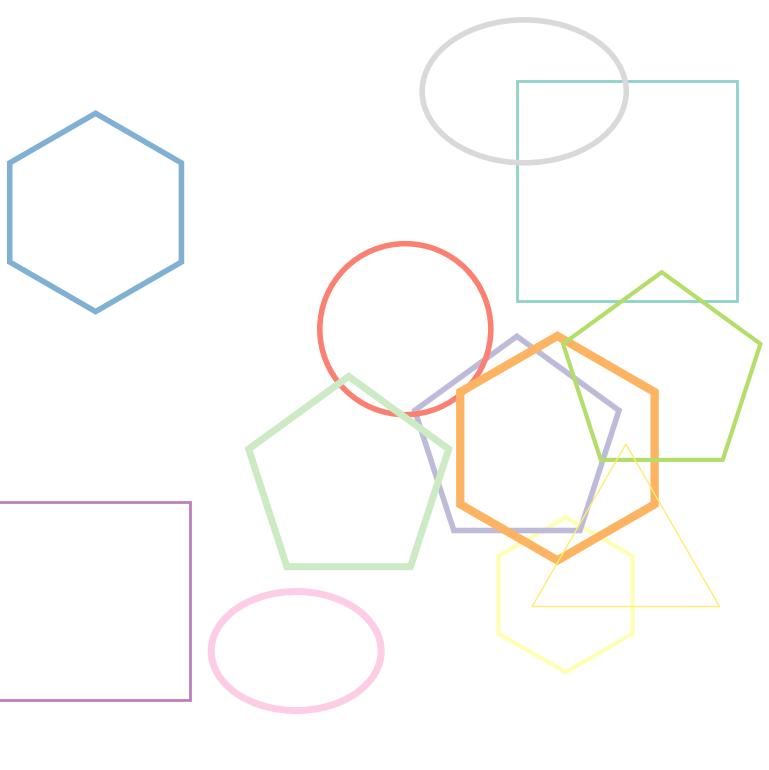[{"shape": "square", "thickness": 1, "radius": 0.71, "center": [0.814, 0.752]}, {"shape": "hexagon", "thickness": 1.5, "radius": 0.5, "center": [0.734, 0.227]}, {"shape": "pentagon", "thickness": 2, "radius": 0.7, "center": [0.671, 0.424]}, {"shape": "circle", "thickness": 2, "radius": 0.56, "center": [0.526, 0.573]}, {"shape": "hexagon", "thickness": 2, "radius": 0.64, "center": [0.124, 0.724]}, {"shape": "hexagon", "thickness": 3, "radius": 0.73, "center": [0.724, 0.418]}, {"shape": "pentagon", "thickness": 1.5, "radius": 0.67, "center": [0.859, 0.512]}, {"shape": "oval", "thickness": 2.5, "radius": 0.55, "center": [0.385, 0.154]}, {"shape": "oval", "thickness": 2, "radius": 0.66, "center": [0.681, 0.881]}, {"shape": "square", "thickness": 1, "radius": 0.64, "center": [0.118, 0.22]}, {"shape": "pentagon", "thickness": 2.5, "radius": 0.68, "center": [0.453, 0.375]}, {"shape": "triangle", "thickness": 0.5, "radius": 0.7, "center": [0.813, 0.283]}]